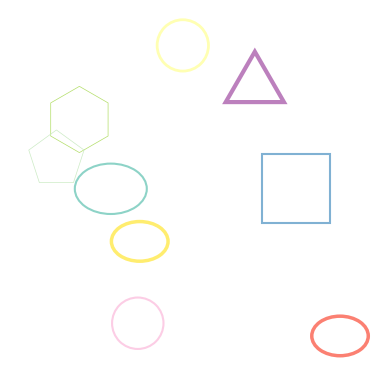[{"shape": "oval", "thickness": 1.5, "radius": 0.47, "center": [0.288, 0.51]}, {"shape": "circle", "thickness": 2, "radius": 0.33, "center": [0.475, 0.882]}, {"shape": "oval", "thickness": 2.5, "radius": 0.37, "center": [0.883, 0.127]}, {"shape": "square", "thickness": 1.5, "radius": 0.44, "center": [0.768, 0.51]}, {"shape": "hexagon", "thickness": 0.5, "radius": 0.43, "center": [0.206, 0.69]}, {"shape": "circle", "thickness": 1.5, "radius": 0.33, "center": [0.358, 0.16]}, {"shape": "triangle", "thickness": 3, "radius": 0.44, "center": [0.662, 0.778]}, {"shape": "pentagon", "thickness": 0.5, "radius": 0.38, "center": [0.147, 0.587]}, {"shape": "oval", "thickness": 2.5, "radius": 0.37, "center": [0.363, 0.373]}]